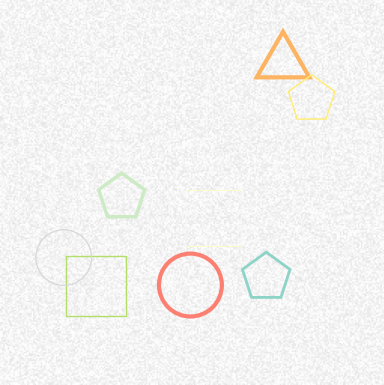[{"shape": "pentagon", "thickness": 2, "radius": 0.32, "center": [0.692, 0.28]}, {"shape": "square", "thickness": 0.5, "radius": 0.36, "center": [0.554, 0.434]}, {"shape": "circle", "thickness": 3, "radius": 0.41, "center": [0.495, 0.26]}, {"shape": "triangle", "thickness": 3, "radius": 0.4, "center": [0.735, 0.839]}, {"shape": "square", "thickness": 1, "radius": 0.39, "center": [0.25, 0.258]}, {"shape": "circle", "thickness": 1, "radius": 0.36, "center": [0.165, 0.331]}, {"shape": "pentagon", "thickness": 2.5, "radius": 0.31, "center": [0.316, 0.488]}, {"shape": "pentagon", "thickness": 1, "radius": 0.32, "center": [0.809, 0.742]}]